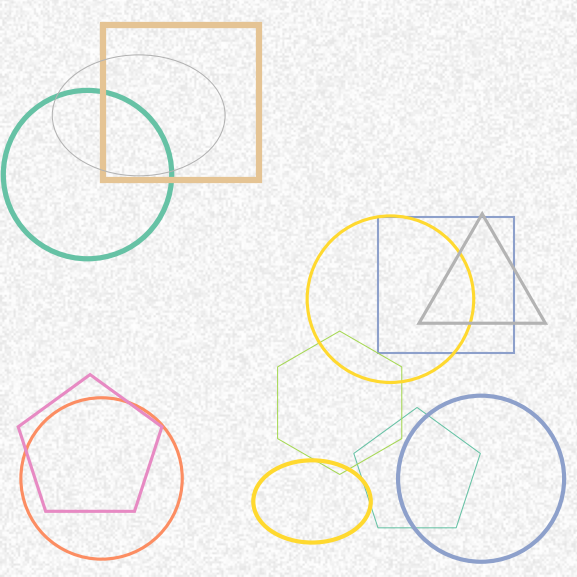[{"shape": "pentagon", "thickness": 0.5, "radius": 0.58, "center": [0.722, 0.178]}, {"shape": "circle", "thickness": 2.5, "radius": 0.73, "center": [0.152, 0.697]}, {"shape": "circle", "thickness": 1.5, "radius": 0.7, "center": [0.176, 0.171]}, {"shape": "circle", "thickness": 2, "radius": 0.72, "center": [0.833, 0.17]}, {"shape": "square", "thickness": 1, "radius": 0.59, "center": [0.773, 0.506]}, {"shape": "pentagon", "thickness": 1.5, "radius": 0.65, "center": [0.156, 0.22]}, {"shape": "hexagon", "thickness": 0.5, "radius": 0.62, "center": [0.588, 0.302]}, {"shape": "oval", "thickness": 2, "radius": 0.51, "center": [0.54, 0.131]}, {"shape": "circle", "thickness": 1.5, "radius": 0.72, "center": [0.676, 0.481]}, {"shape": "square", "thickness": 3, "radius": 0.67, "center": [0.314, 0.821]}, {"shape": "oval", "thickness": 0.5, "radius": 0.75, "center": [0.24, 0.799]}, {"shape": "triangle", "thickness": 1.5, "radius": 0.63, "center": [0.835, 0.503]}]